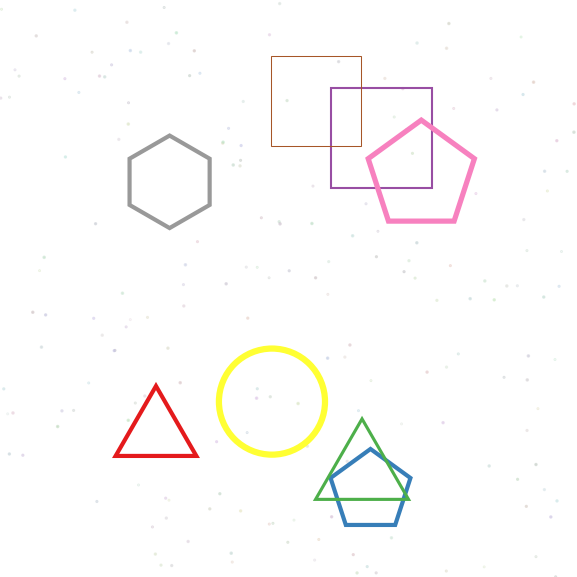[{"shape": "triangle", "thickness": 2, "radius": 0.4, "center": [0.27, 0.25]}, {"shape": "pentagon", "thickness": 2, "radius": 0.36, "center": [0.642, 0.149]}, {"shape": "triangle", "thickness": 1.5, "radius": 0.46, "center": [0.627, 0.181]}, {"shape": "square", "thickness": 1, "radius": 0.43, "center": [0.661, 0.76]}, {"shape": "circle", "thickness": 3, "radius": 0.46, "center": [0.471, 0.304]}, {"shape": "square", "thickness": 0.5, "radius": 0.39, "center": [0.547, 0.824]}, {"shape": "pentagon", "thickness": 2.5, "radius": 0.48, "center": [0.73, 0.694]}, {"shape": "hexagon", "thickness": 2, "radius": 0.4, "center": [0.294, 0.684]}]